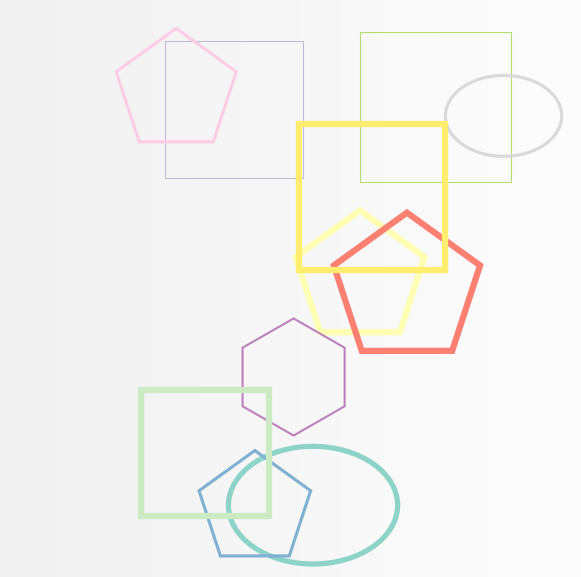[{"shape": "oval", "thickness": 2.5, "radius": 0.73, "center": [0.539, 0.124]}, {"shape": "pentagon", "thickness": 3, "radius": 0.58, "center": [0.619, 0.518]}, {"shape": "square", "thickness": 0.5, "radius": 0.6, "center": [0.402, 0.81]}, {"shape": "pentagon", "thickness": 3, "radius": 0.66, "center": [0.7, 0.499]}, {"shape": "pentagon", "thickness": 1.5, "radius": 0.5, "center": [0.438, 0.118]}, {"shape": "square", "thickness": 0.5, "radius": 0.65, "center": [0.749, 0.814]}, {"shape": "pentagon", "thickness": 1.5, "radius": 0.54, "center": [0.303, 0.841]}, {"shape": "oval", "thickness": 1.5, "radius": 0.5, "center": [0.866, 0.798]}, {"shape": "hexagon", "thickness": 1, "radius": 0.51, "center": [0.505, 0.346]}, {"shape": "square", "thickness": 3, "radius": 0.55, "center": [0.353, 0.215]}, {"shape": "square", "thickness": 3, "radius": 0.63, "center": [0.639, 0.658]}]